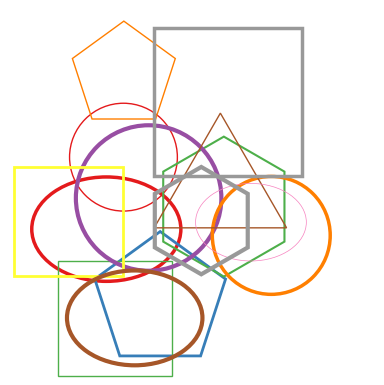[{"shape": "circle", "thickness": 1, "radius": 0.7, "center": [0.321, 0.592]}, {"shape": "oval", "thickness": 2.5, "radius": 0.97, "center": [0.276, 0.405]}, {"shape": "pentagon", "thickness": 2, "radius": 0.89, "center": [0.416, 0.22]}, {"shape": "hexagon", "thickness": 1.5, "radius": 0.91, "center": [0.581, 0.463]}, {"shape": "square", "thickness": 1, "radius": 0.74, "center": [0.298, 0.173]}, {"shape": "circle", "thickness": 3, "radius": 0.94, "center": [0.386, 0.486]}, {"shape": "circle", "thickness": 2.5, "radius": 0.77, "center": [0.705, 0.389]}, {"shape": "pentagon", "thickness": 1, "radius": 0.7, "center": [0.322, 0.805]}, {"shape": "square", "thickness": 2, "radius": 0.71, "center": [0.179, 0.426]}, {"shape": "triangle", "thickness": 1, "radius": 0.99, "center": [0.572, 0.508]}, {"shape": "oval", "thickness": 3, "radius": 0.88, "center": [0.35, 0.174]}, {"shape": "oval", "thickness": 0.5, "radius": 0.72, "center": [0.652, 0.423]}, {"shape": "hexagon", "thickness": 3, "radius": 0.7, "center": [0.523, 0.427]}, {"shape": "square", "thickness": 2.5, "radius": 0.96, "center": [0.593, 0.736]}]